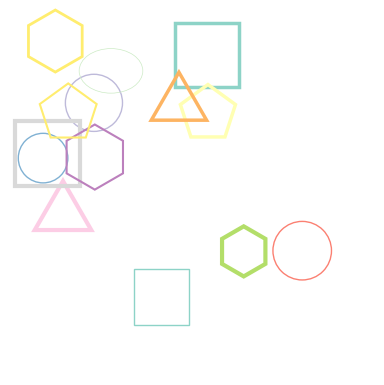[{"shape": "square", "thickness": 1, "radius": 0.36, "center": [0.42, 0.228]}, {"shape": "square", "thickness": 2.5, "radius": 0.42, "center": [0.537, 0.857]}, {"shape": "pentagon", "thickness": 2.5, "radius": 0.38, "center": [0.54, 0.705]}, {"shape": "circle", "thickness": 1, "radius": 0.37, "center": [0.244, 0.733]}, {"shape": "circle", "thickness": 1, "radius": 0.38, "center": [0.785, 0.349]}, {"shape": "circle", "thickness": 1, "radius": 0.32, "center": [0.112, 0.589]}, {"shape": "triangle", "thickness": 2.5, "radius": 0.41, "center": [0.465, 0.729]}, {"shape": "hexagon", "thickness": 3, "radius": 0.33, "center": [0.633, 0.347]}, {"shape": "triangle", "thickness": 3, "radius": 0.42, "center": [0.164, 0.445]}, {"shape": "square", "thickness": 3, "radius": 0.42, "center": [0.123, 0.602]}, {"shape": "hexagon", "thickness": 1.5, "radius": 0.42, "center": [0.246, 0.592]}, {"shape": "oval", "thickness": 0.5, "radius": 0.41, "center": [0.288, 0.816]}, {"shape": "pentagon", "thickness": 1.5, "radius": 0.39, "center": [0.177, 0.706]}, {"shape": "hexagon", "thickness": 2, "radius": 0.4, "center": [0.144, 0.893]}]